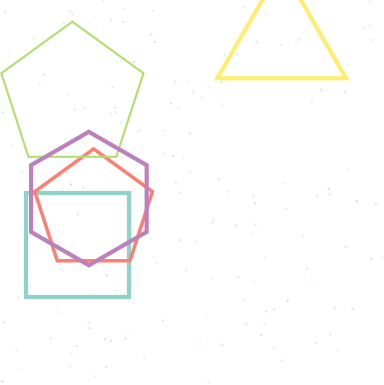[{"shape": "square", "thickness": 3, "radius": 0.67, "center": [0.201, 0.363]}, {"shape": "pentagon", "thickness": 2.5, "radius": 0.8, "center": [0.243, 0.453]}, {"shape": "pentagon", "thickness": 1.5, "radius": 0.97, "center": [0.188, 0.75]}, {"shape": "hexagon", "thickness": 3, "radius": 0.87, "center": [0.231, 0.484]}, {"shape": "triangle", "thickness": 3, "radius": 0.97, "center": [0.731, 0.893]}]